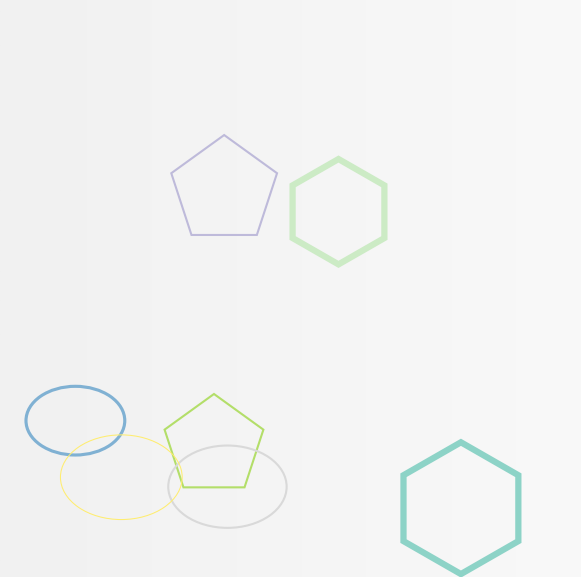[{"shape": "hexagon", "thickness": 3, "radius": 0.57, "center": [0.793, 0.119]}, {"shape": "pentagon", "thickness": 1, "radius": 0.48, "center": [0.386, 0.67]}, {"shape": "oval", "thickness": 1.5, "radius": 0.42, "center": [0.13, 0.271]}, {"shape": "pentagon", "thickness": 1, "radius": 0.45, "center": [0.368, 0.228]}, {"shape": "oval", "thickness": 1, "radius": 0.51, "center": [0.391, 0.156]}, {"shape": "hexagon", "thickness": 3, "radius": 0.46, "center": [0.582, 0.633]}, {"shape": "oval", "thickness": 0.5, "radius": 0.52, "center": [0.209, 0.173]}]